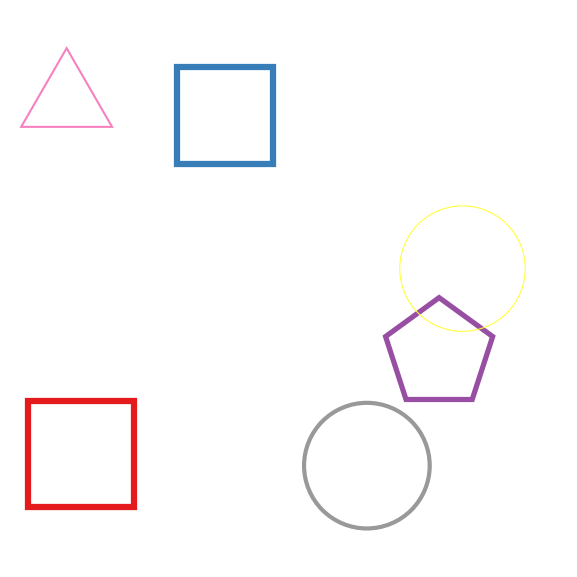[{"shape": "square", "thickness": 3, "radius": 0.46, "center": [0.14, 0.213]}, {"shape": "square", "thickness": 3, "radius": 0.42, "center": [0.389, 0.799]}, {"shape": "pentagon", "thickness": 2.5, "radius": 0.49, "center": [0.76, 0.386]}, {"shape": "circle", "thickness": 0.5, "radius": 0.54, "center": [0.801, 0.534]}, {"shape": "triangle", "thickness": 1, "radius": 0.45, "center": [0.115, 0.825]}, {"shape": "circle", "thickness": 2, "radius": 0.54, "center": [0.635, 0.193]}]